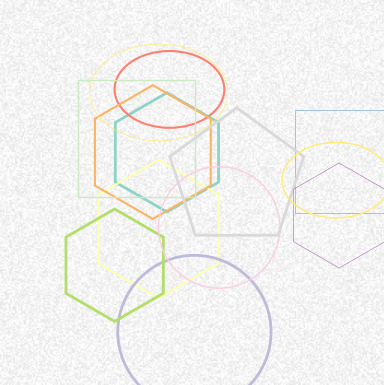[{"shape": "hexagon", "thickness": 2, "radius": 0.77, "center": [0.434, 0.604]}, {"shape": "hexagon", "thickness": 1.5, "radius": 0.9, "center": [0.411, 0.405]}, {"shape": "circle", "thickness": 2, "radius": 1.0, "center": [0.505, 0.138]}, {"shape": "oval", "thickness": 1.5, "radius": 0.71, "center": [0.44, 0.768]}, {"shape": "square", "thickness": 0.5, "radius": 0.67, "center": [0.9, 0.581]}, {"shape": "hexagon", "thickness": 1.5, "radius": 0.87, "center": [0.397, 0.605]}, {"shape": "hexagon", "thickness": 2, "radius": 0.73, "center": [0.298, 0.311]}, {"shape": "circle", "thickness": 1, "radius": 0.79, "center": [0.57, 0.409]}, {"shape": "pentagon", "thickness": 2, "radius": 0.91, "center": [0.615, 0.537]}, {"shape": "hexagon", "thickness": 0.5, "radius": 0.68, "center": [0.881, 0.44]}, {"shape": "square", "thickness": 1, "radius": 0.76, "center": [0.355, 0.64]}, {"shape": "oval", "thickness": 0.5, "radius": 0.9, "center": [0.412, 0.76]}, {"shape": "oval", "thickness": 1, "radius": 0.7, "center": [0.873, 0.532]}]